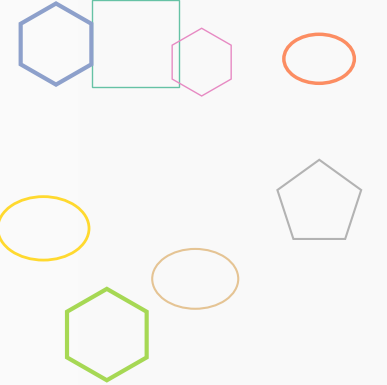[{"shape": "square", "thickness": 1, "radius": 0.56, "center": [0.349, 0.886]}, {"shape": "oval", "thickness": 2.5, "radius": 0.45, "center": [0.823, 0.847]}, {"shape": "hexagon", "thickness": 3, "radius": 0.53, "center": [0.145, 0.886]}, {"shape": "hexagon", "thickness": 1, "radius": 0.44, "center": [0.52, 0.839]}, {"shape": "hexagon", "thickness": 3, "radius": 0.59, "center": [0.276, 0.131]}, {"shape": "oval", "thickness": 2, "radius": 0.59, "center": [0.112, 0.407]}, {"shape": "oval", "thickness": 1.5, "radius": 0.56, "center": [0.504, 0.276]}, {"shape": "pentagon", "thickness": 1.5, "radius": 0.57, "center": [0.824, 0.471]}]